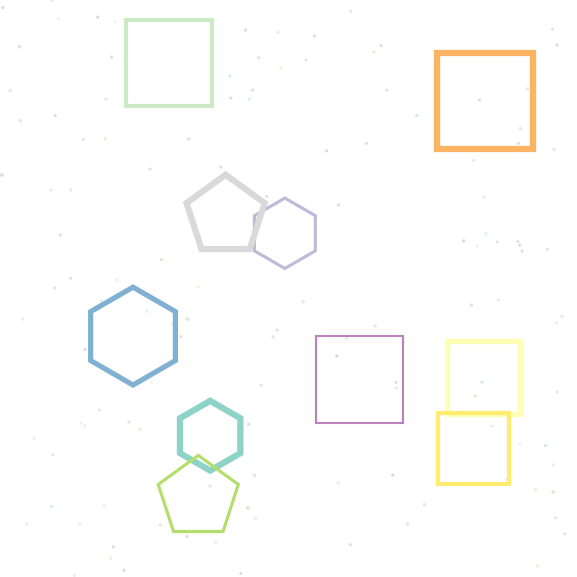[{"shape": "hexagon", "thickness": 3, "radius": 0.3, "center": [0.364, 0.245]}, {"shape": "square", "thickness": 2.5, "radius": 0.32, "center": [0.837, 0.346]}, {"shape": "hexagon", "thickness": 1.5, "radius": 0.3, "center": [0.493, 0.595]}, {"shape": "hexagon", "thickness": 2.5, "radius": 0.42, "center": [0.23, 0.417]}, {"shape": "square", "thickness": 3, "radius": 0.42, "center": [0.839, 0.824]}, {"shape": "pentagon", "thickness": 1.5, "radius": 0.36, "center": [0.343, 0.138]}, {"shape": "pentagon", "thickness": 3, "radius": 0.36, "center": [0.391, 0.625]}, {"shape": "square", "thickness": 1, "radius": 0.38, "center": [0.623, 0.342]}, {"shape": "square", "thickness": 2, "radius": 0.37, "center": [0.293, 0.89]}, {"shape": "square", "thickness": 2, "radius": 0.31, "center": [0.82, 0.222]}]